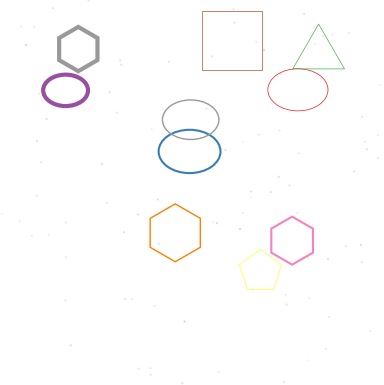[{"shape": "oval", "thickness": 0.5, "radius": 0.39, "center": [0.774, 0.767]}, {"shape": "oval", "thickness": 1.5, "radius": 0.4, "center": [0.492, 0.607]}, {"shape": "triangle", "thickness": 0.5, "radius": 0.39, "center": [0.828, 0.86]}, {"shape": "oval", "thickness": 3, "radius": 0.29, "center": [0.17, 0.765]}, {"shape": "hexagon", "thickness": 1, "radius": 0.38, "center": [0.455, 0.395]}, {"shape": "pentagon", "thickness": 0.5, "radius": 0.29, "center": [0.677, 0.295]}, {"shape": "square", "thickness": 0.5, "radius": 0.39, "center": [0.603, 0.894]}, {"shape": "hexagon", "thickness": 1.5, "radius": 0.31, "center": [0.759, 0.375]}, {"shape": "oval", "thickness": 1, "radius": 0.37, "center": [0.495, 0.689]}, {"shape": "hexagon", "thickness": 3, "radius": 0.29, "center": [0.203, 0.873]}]